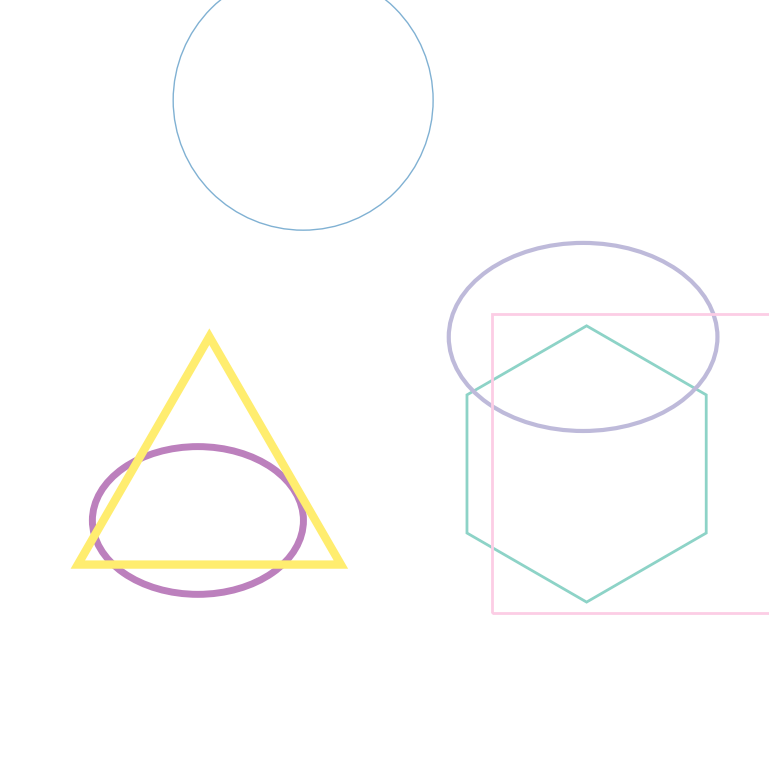[{"shape": "hexagon", "thickness": 1, "radius": 0.9, "center": [0.762, 0.397]}, {"shape": "oval", "thickness": 1.5, "radius": 0.87, "center": [0.757, 0.562]}, {"shape": "circle", "thickness": 0.5, "radius": 0.84, "center": [0.394, 0.87]}, {"shape": "square", "thickness": 1, "radius": 0.97, "center": [0.833, 0.398]}, {"shape": "oval", "thickness": 2.5, "radius": 0.69, "center": [0.257, 0.324]}, {"shape": "triangle", "thickness": 3, "radius": 0.99, "center": [0.272, 0.365]}]